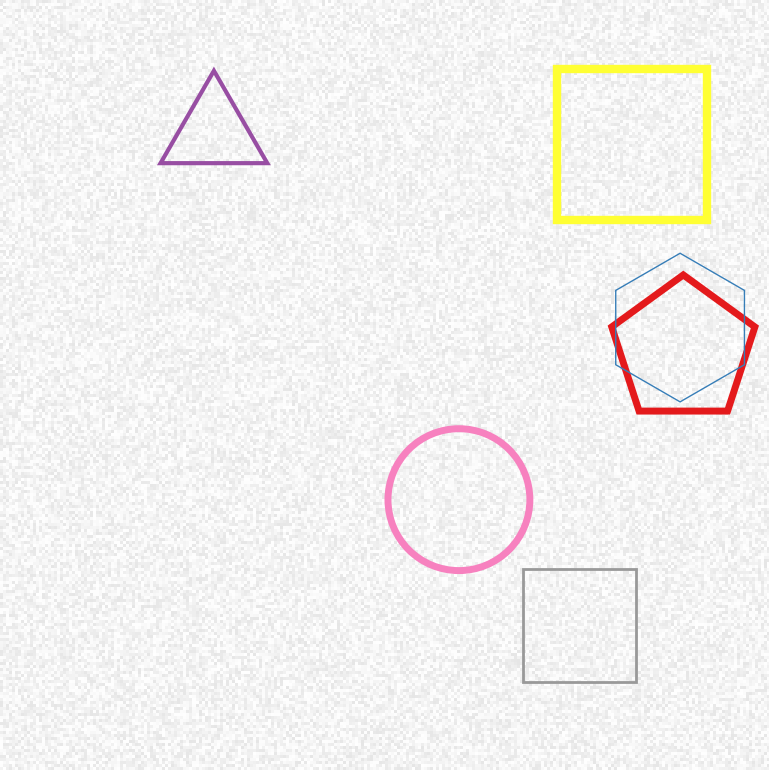[{"shape": "pentagon", "thickness": 2.5, "radius": 0.49, "center": [0.887, 0.545]}, {"shape": "hexagon", "thickness": 0.5, "radius": 0.48, "center": [0.883, 0.575]}, {"shape": "triangle", "thickness": 1.5, "radius": 0.4, "center": [0.278, 0.828]}, {"shape": "square", "thickness": 3, "radius": 0.49, "center": [0.821, 0.812]}, {"shape": "circle", "thickness": 2.5, "radius": 0.46, "center": [0.596, 0.351]}, {"shape": "square", "thickness": 1, "radius": 0.37, "center": [0.753, 0.188]}]